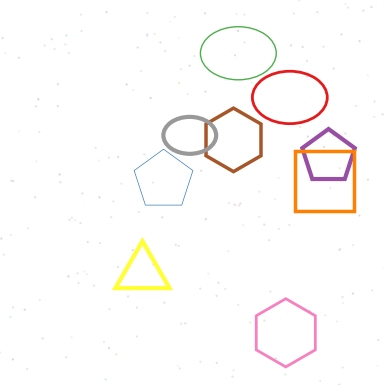[{"shape": "oval", "thickness": 2, "radius": 0.49, "center": [0.753, 0.747]}, {"shape": "pentagon", "thickness": 0.5, "radius": 0.4, "center": [0.425, 0.532]}, {"shape": "oval", "thickness": 1, "radius": 0.49, "center": [0.619, 0.862]}, {"shape": "pentagon", "thickness": 3, "radius": 0.36, "center": [0.853, 0.593]}, {"shape": "square", "thickness": 2.5, "radius": 0.39, "center": [0.843, 0.529]}, {"shape": "triangle", "thickness": 3, "radius": 0.41, "center": [0.37, 0.292]}, {"shape": "hexagon", "thickness": 2.5, "radius": 0.41, "center": [0.607, 0.637]}, {"shape": "hexagon", "thickness": 2, "radius": 0.44, "center": [0.742, 0.136]}, {"shape": "oval", "thickness": 3, "radius": 0.34, "center": [0.493, 0.648]}]